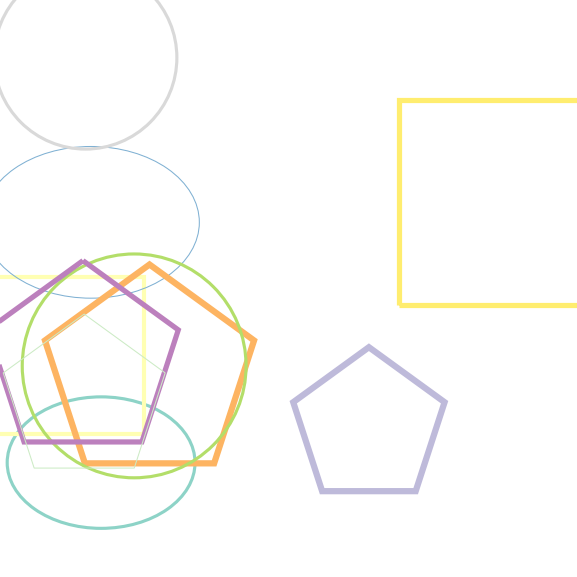[{"shape": "oval", "thickness": 1.5, "radius": 0.81, "center": [0.175, 0.198]}, {"shape": "square", "thickness": 2, "radius": 0.68, "center": [0.114, 0.384]}, {"shape": "pentagon", "thickness": 3, "radius": 0.69, "center": [0.639, 0.26]}, {"shape": "oval", "thickness": 0.5, "radius": 0.94, "center": [0.158, 0.614]}, {"shape": "pentagon", "thickness": 3, "radius": 0.95, "center": [0.259, 0.351]}, {"shape": "circle", "thickness": 1.5, "radius": 0.97, "center": [0.232, 0.366]}, {"shape": "circle", "thickness": 1.5, "radius": 0.79, "center": [0.148, 0.899]}, {"shape": "pentagon", "thickness": 2.5, "radius": 0.87, "center": [0.144, 0.374]}, {"shape": "pentagon", "thickness": 0.5, "radius": 0.74, "center": [0.146, 0.308]}, {"shape": "square", "thickness": 2.5, "radius": 0.89, "center": [0.868, 0.649]}]